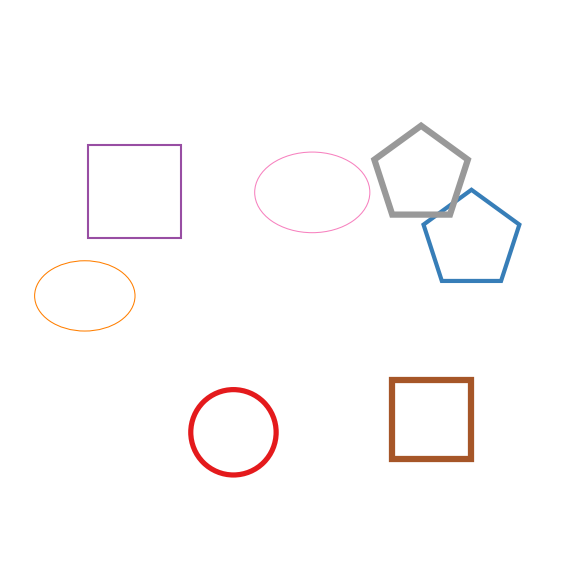[{"shape": "circle", "thickness": 2.5, "radius": 0.37, "center": [0.404, 0.251]}, {"shape": "pentagon", "thickness": 2, "radius": 0.44, "center": [0.816, 0.583]}, {"shape": "square", "thickness": 1, "radius": 0.4, "center": [0.233, 0.668]}, {"shape": "oval", "thickness": 0.5, "radius": 0.43, "center": [0.147, 0.487]}, {"shape": "square", "thickness": 3, "radius": 0.34, "center": [0.747, 0.273]}, {"shape": "oval", "thickness": 0.5, "radius": 0.5, "center": [0.541, 0.666]}, {"shape": "pentagon", "thickness": 3, "radius": 0.43, "center": [0.729, 0.696]}]